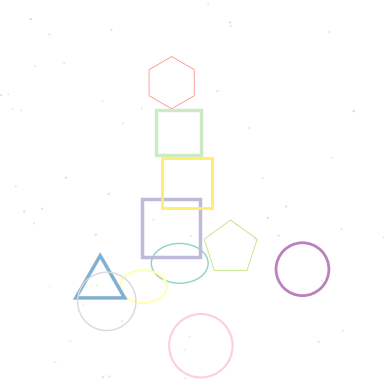[{"shape": "oval", "thickness": 1, "radius": 0.37, "center": [0.467, 0.316]}, {"shape": "oval", "thickness": 1.5, "radius": 0.3, "center": [0.372, 0.255]}, {"shape": "square", "thickness": 2.5, "radius": 0.37, "center": [0.444, 0.409]}, {"shape": "hexagon", "thickness": 0.5, "radius": 0.34, "center": [0.446, 0.785]}, {"shape": "triangle", "thickness": 2.5, "radius": 0.37, "center": [0.26, 0.263]}, {"shape": "pentagon", "thickness": 0.5, "radius": 0.36, "center": [0.599, 0.356]}, {"shape": "circle", "thickness": 1.5, "radius": 0.41, "center": [0.522, 0.102]}, {"shape": "circle", "thickness": 1, "radius": 0.38, "center": [0.277, 0.217]}, {"shape": "circle", "thickness": 2, "radius": 0.34, "center": [0.786, 0.301]}, {"shape": "square", "thickness": 2.5, "radius": 0.29, "center": [0.464, 0.656]}, {"shape": "square", "thickness": 2, "radius": 0.32, "center": [0.487, 0.525]}]